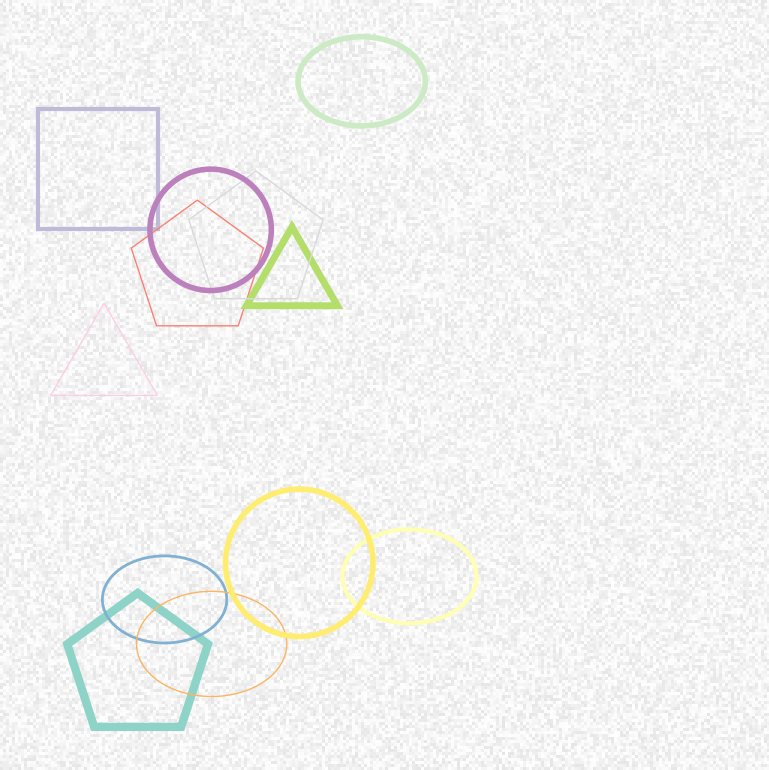[{"shape": "pentagon", "thickness": 3, "radius": 0.48, "center": [0.179, 0.134]}, {"shape": "oval", "thickness": 1.5, "radius": 0.44, "center": [0.532, 0.251]}, {"shape": "square", "thickness": 1.5, "radius": 0.39, "center": [0.127, 0.78]}, {"shape": "pentagon", "thickness": 0.5, "radius": 0.45, "center": [0.256, 0.65]}, {"shape": "oval", "thickness": 1, "radius": 0.4, "center": [0.214, 0.222]}, {"shape": "oval", "thickness": 0.5, "radius": 0.49, "center": [0.275, 0.164]}, {"shape": "triangle", "thickness": 2.5, "radius": 0.34, "center": [0.379, 0.637]}, {"shape": "triangle", "thickness": 0.5, "radius": 0.4, "center": [0.135, 0.526]}, {"shape": "pentagon", "thickness": 0.5, "radius": 0.46, "center": [0.332, 0.686]}, {"shape": "circle", "thickness": 2, "radius": 0.39, "center": [0.274, 0.702]}, {"shape": "oval", "thickness": 2, "radius": 0.41, "center": [0.47, 0.894]}, {"shape": "circle", "thickness": 2, "radius": 0.48, "center": [0.389, 0.269]}]